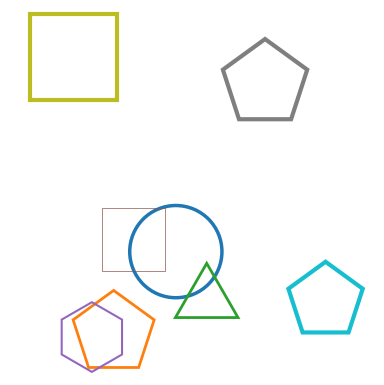[{"shape": "circle", "thickness": 2.5, "radius": 0.6, "center": [0.457, 0.346]}, {"shape": "pentagon", "thickness": 2, "radius": 0.55, "center": [0.295, 0.135]}, {"shape": "triangle", "thickness": 2, "radius": 0.47, "center": [0.537, 0.222]}, {"shape": "hexagon", "thickness": 1.5, "radius": 0.45, "center": [0.239, 0.125]}, {"shape": "square", "thickness": 0.5, "radius": 0.41, "center": [0.346, 0.378]}, {"shape": "pentagon", "thickness": 3, "radius": 0.58, "center": [0.688, 0.783]}, {"shape": "square", "thickness": 3, "radius": 0.56, "center": [0.191, 0.852]}, {"shape": "pentagon", "thickness": 3, "radius": 0.51, "center": [0.846, 0.219]}]